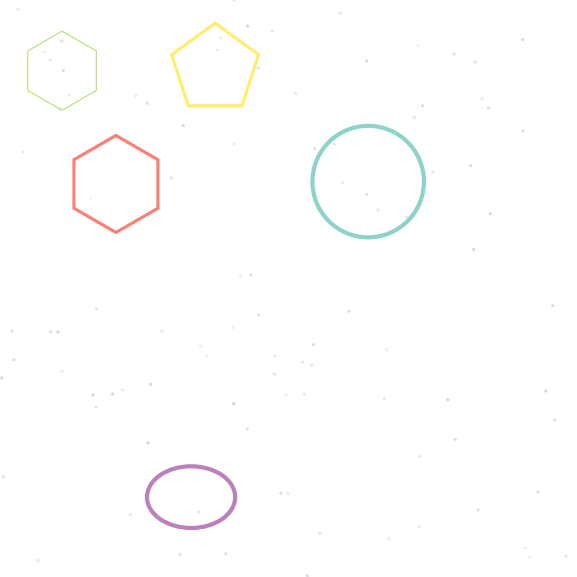[{"shape": "circle", "thickness": 2, "radius": 0.48, "center": [0.638, 0.685]}, {"shape": "hexagon", "thickness": 1.5, "radius": 0.42, "center": [0.201, 0.681]}, {"shape": "hexagon", "thickness": 0.5, "radius": 0.34, "center": [0.107, 0.877]}, {"shape": "oval", "thickness": 2, "radius": 0.38, "center": [0.331, 0.138]}, {"shape": "pentagon", "thickness": 1.5, "radius": 0.4, "center": [0.373, 0.88]}]